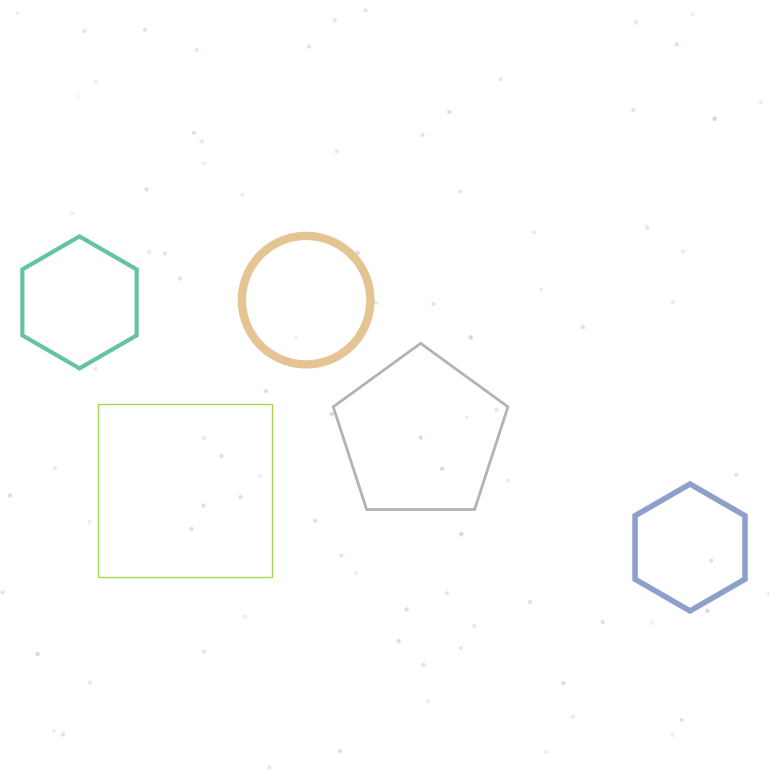[{"shape": "hexagon", "thickness": 1.5, "radius": 0.43, "center": [0.103, 0.607]}, {"shape": "hexagon", "thickness": 2, "radius": 0.41, "center": [0.896, 0.289]}, {"shape": "square", "thickness": 0.5, "radius": 0.56, "center": [0.24, 0.363]}, {"shape": "circle", "thickness": 3, "radius": 0.42, "center": [0.398, 0.61]}, {"shape": "pentagon", "thickness": 1, "radius": 0.6, "center": [0.546, 0.435]}]